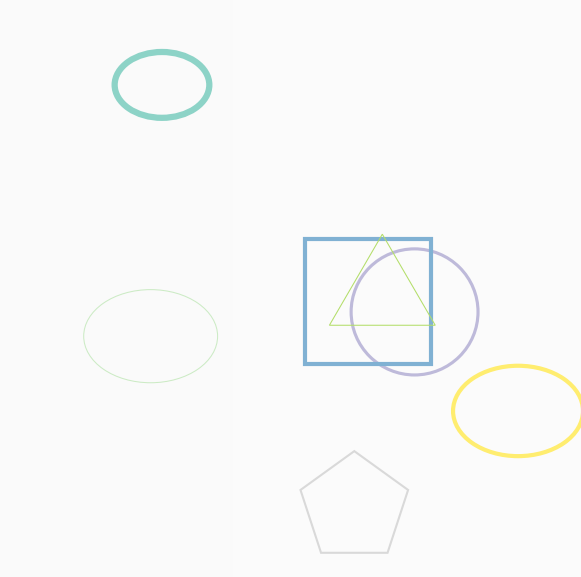[{"shape": "oval", "thickness": 3, "radius": 0.41, "center": [0.279, 0.852]}, {"shape": "circle", "thickness": 1.5, "radius": 0.55, "center": [0.713, 0.459]}, {"shape": "square", "thickness": 2, "radius": 0.54, "center": [0.634, 0.477]}, {"shape": "triangle", "thickness": 0.5, "radius": 0.53, "center": [0.658, 0.488]}, {"shape": "pentagon", "thickness": 1, "radius": 0.49, "center": [0.61, 0.121]}, {"shape": "oval", "thickness": 0.5, "radius": 0.58, "center": [0.259, 0.417]}, {"shape": "oval", "thickness": 2, "radius": 0.56, "center": [0.891, 0.288]}]